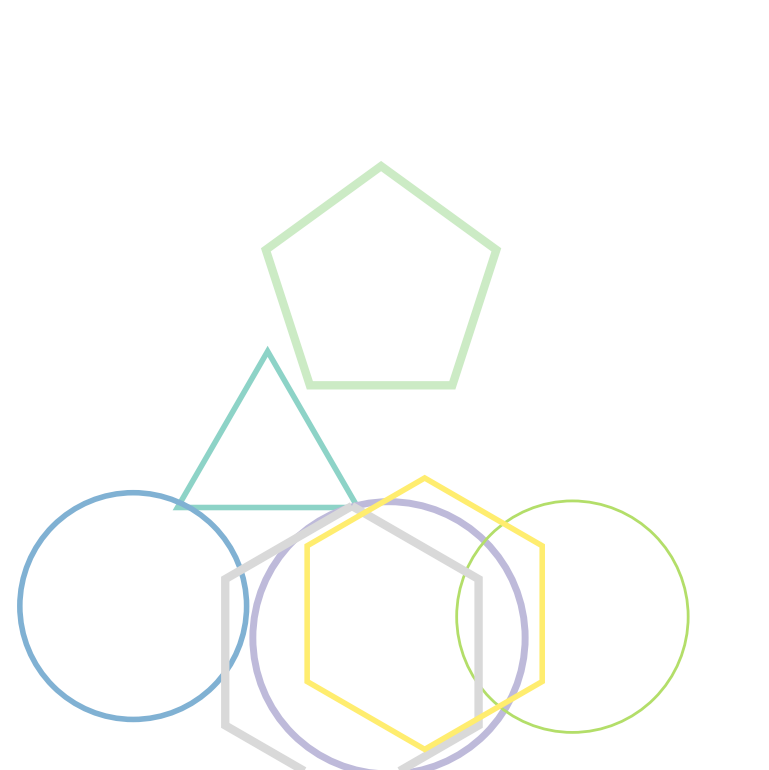[{"shape": "triangle", "thickness": 2, "radius": 0.68, "center": [0.348, 0.409]}, {"shape": "circle", "thickness": 2.5, "radius": 0.88, "center": [0.505, 0.172]}, {"shape": "circle", "thickness": 2, "radius": 0.74, "center": [0.173, 0.213]}, {"shape": "circle", "thickness": 1, "radius": 0.75, "center": [0.743, 0.199]}, {"shape": "hexagon", "thickness": 3, "radius": 0.95, "center": [0.457, 0.153]}, {"shape": "pentagon", "thickness": 3, "radius": 0.79, "center": [0.495, 0.627]}, {"shape": "hexagon", "thickness": 2, "radius": 0.88, "center": [0.552, 0.203]}]